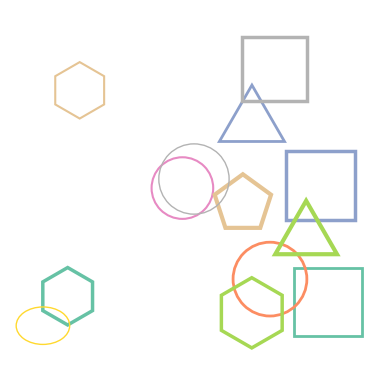[{"shape": "square", "thickness": 2, "radius": 0.44, "center": [0.852, 0.216]}, {"shape": "hexagon", "thickness": 2.5, "radius": 0.37, "center": [0.176, 0.23]}, {"shape": "circle", "thickness": 2, "radius": 0.48, "center": [0.701, 0.275]}, {"shape": "square", "thickness": 2.5, "radius": 0.45, "center": [0.834, 0.519]}, {"shape": "triangle", "thickness": 2, "radius": 0.49, "center": [0.654, 0.681]}, {"shape": "circle", "thickness": 1.5, "radius": 0.4, "center": [0.474, 0.511]}, {"shape": "hexagon", "thickness": 2.5, "radius": 0.46, "center": [0.654, 0.187]}, {"shape": "triangle", "thickness": 3, "radius": 0.46, "center": [0.795, 0.386]}, {"shape": "oval", "thickness": 1, "radius": 0.35, "center": [0.111, 0.154]}, {"shape": "pentagon", "thickness": 3, "radius": 0.38, "center": [0.631, 0.47]}, {"shape": "hexagon", "thickness": 1.5, "radius": 0.37, "center": [0.207, 0.765]}, {"shape": "circle", "thickness": 1, "radius": 0.46, "center": [0.504, 0.535]}, {"shape": "square", "thickness": 2.5, "radius": 0.42, "center": [0.713, 0.821]}]